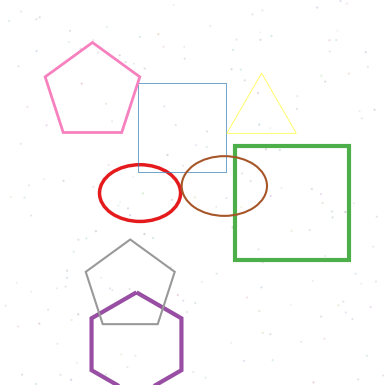[{"shape": "oval", "thickness": 2.5, "radius": 0.53, "center": [0.364, 0.498]}, {"shape": "square", "thickness": 0.5, "radius": 0.58, "center": [0.473, 0.669]}, {"shape": "square", "thickness": 3, "radius": 0.74, "center": [0.758, 0.472]}, {"shape": "hexagon", "thickness": 3, "radius": 0.67, "center": [0.355, 0.106]}, {"shape": "triangle", "thickness": 0.5, "radius": 0.52, "center": [0.679, 0.706]}, {"shape": "oval", "thickness": 1.5, "radius": 0.55, "center": [0.583, 0.517]}, {"shape": "pentagon", "thickness": 2, "radius": 0.65, "center": [0.24, 0.76]}, {"shape": "pentagon", "thickness": 1.5, "radius": 0.61, "center": [0.338, 0.256]}]